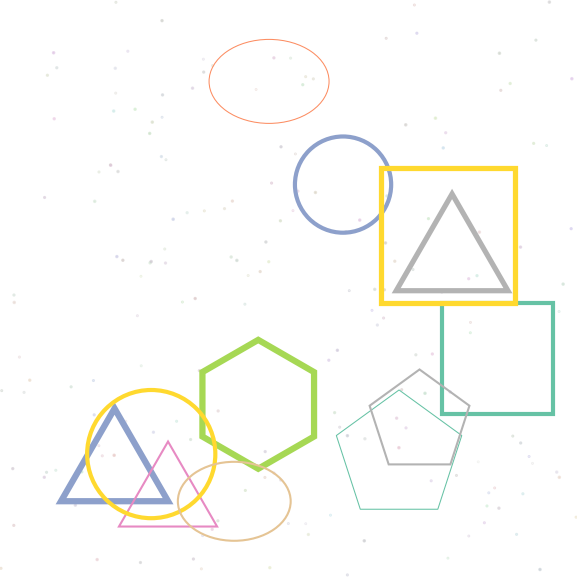[{"shape": "square", "thickness": 2, "radius": 0.48, "center": [0.861, 0.379]}, {"shape": "pentagon", "thickness": 0.5, "radius": 0.57, "center": [0.691, 0.21]}, {"shape": "oval", "thickness": 0.5, "radius": 0.52, "center": [0.466, 0.858]}, {"shape": "circle", "thickness": 2, "radius": 0.42, "center": [0.594, 0.679]}, {"shape": "triangle", "thickness": 3, "radius": 0.54, "center": [0.198, 0.185]}, {"shape": "triangle", "thickness": 1, "radius": 0.49, "center": [0.291, 0.136]}, {"shape": "hexagon", "thickness": 3, "radius": 0.56, "center": [0.447, 0.299]}, {"shape": "circle", "thickness": 2, "radius": 0.55, "center": [0.262, 0.213]}, {"shape": "square", "thickness": 2.5, "radius": 0.58, "center": [0.776, 0.592]}, {"shape": "oval", "thickness": 1, "radius": 0.49, "center": [0.406, 0.131]}, {"shape": "triangle", "thickness": 2.5, "radius": 0.56, "center": [0.783, 0.552]}, {"shape": "pentagon", "thickness": 1, "radius": 0.45, "center": [0.726, 0.268]}]